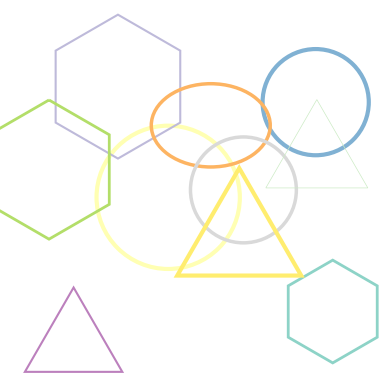[{"shape": "hexagon", "thickness": 2, "radius": 0.67, "center": [0.864, 0.191]}, {"shape": "circle", "thickness": 3, "radius": 0.93, "center": [0.437, 0.487]}, {"shape": "hexagon", "thickness": 1.5, "radius": 0.93, "center": [0.306, 0.775]}, {"shape": "circle", "thickness": 3, "radius": 0.69, "center": [0.82, 0.735]}, {"shape": "oval", "thickness": 2.5, "radius": 0.77, "center": [0.547, 0.674]}, {"shape": "hexagon", "thickness": 2, "radius": 0.9, "center": [0.127, 0.56]}, {"shape": "circle", "thickness": 2.5, "radius": 0.69, "center": [0.632, 0.507]}, {"shape": "triangle", "thickness": 1.5, "radius": 0.73, "center": [0.191, 0.107]}, {"shape": "triangle", "thickness": 0.5, "radius": 0.76, "center": [0.823, 0.588]}, {"shape": "triangle", "thickness": 3, "radius": 0.93, "center": [0.621, 0.377]}]